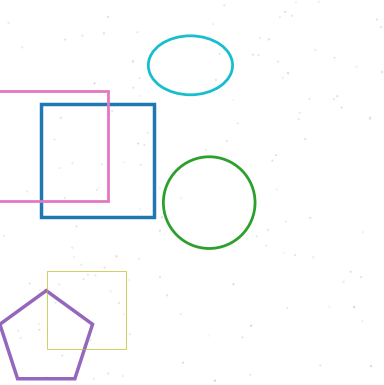[{"shape": "square", "thickness": 2.5, "radius": 0.73, "center": [0.252, 0.584]}, {"shape": "circle", "thickness": 2, "radius": 0.6, "center": [0.543, 0.474]}, {"shape": "pentagon", "thickness": 2.5, "radius": 0.63, "center": [0.12, 0.119]}, {"shape": "square", "thickness": 2, "radius": 0.72, "center": [0.136, 0.621]}, {"shape": "square", "thickness": 0.5, "radius": 0.51, "center": [0.225, 0.194]}, {"shape": "oval", "thickness": 2, "radius": 0.55, "center": [0.495, 0.83]}]